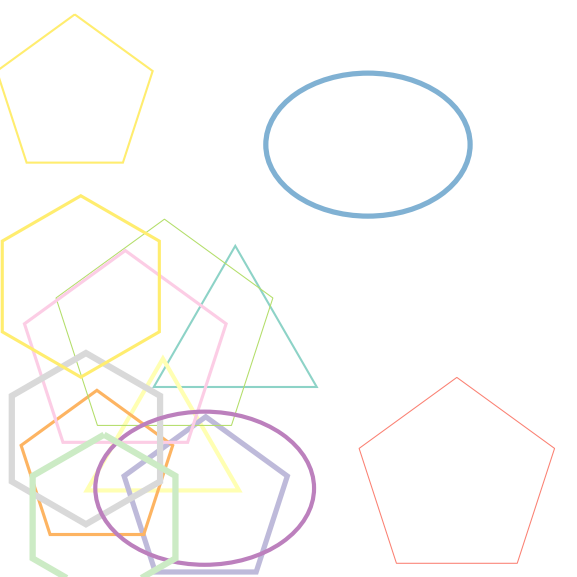[{"shape": "triangle", "thickness": 1, "radius": 0.81, "center": [0.407, 0.41]}, {"shape": "triangle", "thickness": 2, "radius": 0.76, "center": [0.282, 0.226]}, {"shape": "pentagon", "thickness": 2.5, "radius": 0.74, "center": [0.356, 0.129]}, {"shape": "pentagon", "thickness": 0.5, "radius": 0.89, "center": [0.791, 0.168]}, {"shape": "oval", "thickness": 2.5, "radius": 0.88, "center": [0.637, 0.749]}, {"shape": "pentagon", "thickness": 1.5, "radius": 0.69, "center": [0.168, 0.185]}, {"shape": "pentagon", "thickness": 0.5, "radius": 0.99, "center": [0.285, 0.422]}, {"shape": "pentagon", "thickness": 1.5, "radius": 0.92, "center": [0.217, 0.382]}, {"shape": "hexagon", "thickness": 3, "radius": 0.74, "center": [0.149, 0.24]}, {"shape": "oval", "thickness": 2, "radius": 0.95, "center": [0.354, 0.154]}, {"shape": "hexagon", "thickness": 3, "radius": 0.71, "center": [0.18, 0.104]}, {"shape": "hexagon", "thickness": 1.5, "radius": 0.79, "center": [0.14, 0.503]}, {"shape": "pentagon", "thickness": 1, "radius": 0.71, "center": [0.129, 0.832]}]